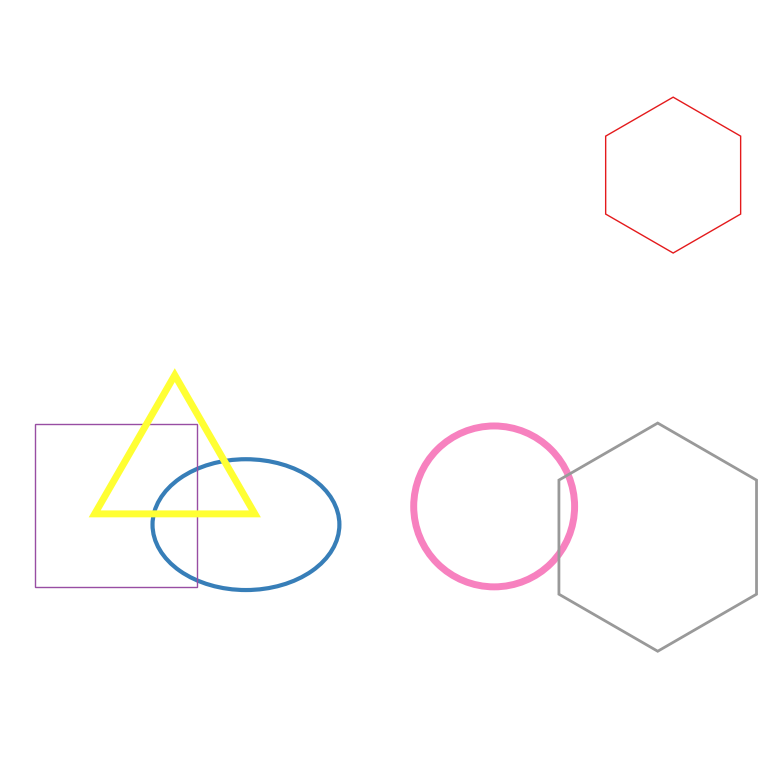[{"shape": "hexagon", "thickness": 0.5, "radius": 0.51, "center": [0.874, 0.773]}, {"shape": "oval", "thickness": 1.5, "radius": 0.61, "center": [0.319, 0.319]}, {"shape": "square", "thickness": 0.5, "radius": 0.53, "center": [0.151, 0.343]}, {"shape": "triangle", "thickness": 2.5, "radius": 0.6, "center": [0.227, 0.393]}, {"shape": "circle", "thickness": 2.5, "radius": 0.52, "center": [0.642, 0.342]}, {"shape": "hexagon", "thickness": 1, "radius": 0.74, "center": [0.854, 0.302]}]